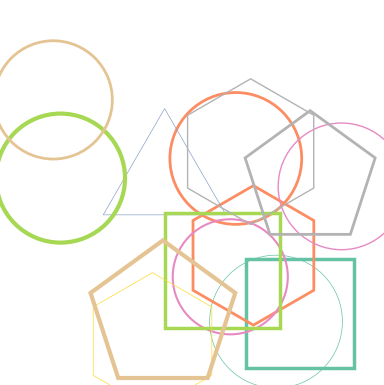[{"shape": "circle", "thickness": 0.5, "radius": 0.86, "center": [0.717, 0.165]}, {"shape": "square", "thickness": 2.5, "radius": 0.71, "center": [0.78, 0.186]}, {"shape": "circle", "thickness": 2, "radius": 0.86, "center": [0.612, 0.588]}, {"shape": "hexagon", "thickness": 2, "radius": 0.91, "center": [0.658, 0.337]}, {"shape": "triangle", "thickness": 0.5, "radius": 0.92, "center": [0.428, 0.534]}, {"shape": "circle", "thickness": 1.5, "radius": 0.75, "center": [0.598, 0.281]}, {"shape": "circle", "thickness": 1, "radius": 0.82, "center": [0.887, 0.516]}, {"shape": "square", "thickness": 2.5, "radius": 0.75, "center": [0.579, 0.298]}, {"shape": "circle", "thickness": 3, "radius": 0.84, "center": [0.157, 0.537]}, {"shape": "hexagon", "thickness": 0.5, "radius": 0.89, "center": [0.396, 0.114]}, {"shape": "pentagon", "thickness": 3, "radius": 0.99, "center": [0.423, 0.178]}, {"shape": "circle", "thickness": 2, "radius": 0.77, "center": [0.138, 0.741]}, {"shape": "pentagon", "thickness": 2, "radius": 0.89, "center": [0.806, 0.535]}, {"shape": "hexagon", "thickness": 1, "radius": 0.95, "center": [0.651, 0.606]}]